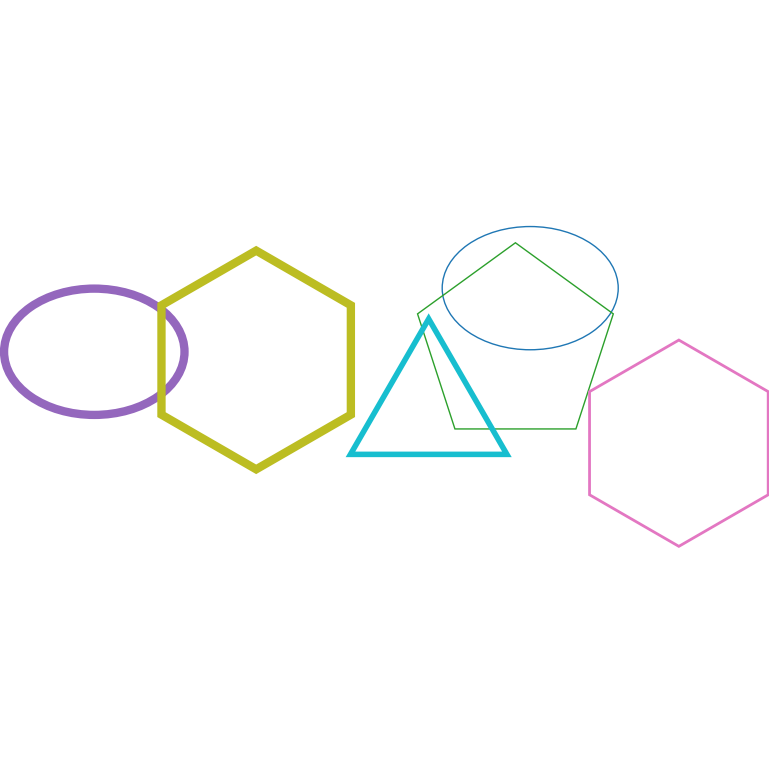[{"shape": "oval", "thickness": 0.5, "radius": 0.57, "center": [0.689, 0.626]}, {"shape": "pentagon", "thickness": 0.5, "radius": 0.67, "center": [0.669, 0.551]}, {"shape": "oval", "thickness": 3, "radius": 0.59, "center": [0.122, 0.543]}, {"shape": "hexagon", "thickness": 1, "radius": 0.67, "center": [0.882, 0.424]}, {"shape": "hexagon", "thickness": 3, "radius": 0.71, "center": [0.333, 0.533]}, {"shape": "triangle", "thickness": 2, "radius": 0.59, "center": [0.557, 0.469]}]